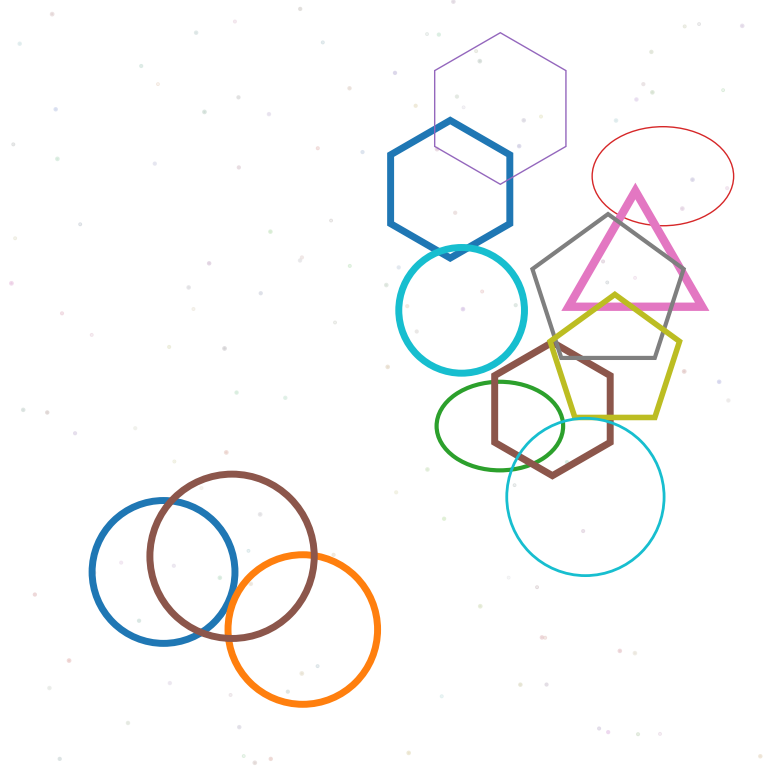[{"shape": "hexagon", "thickness": 2.5, "radius": 0.45, "center": [0.585, 0.754]}, {"shape": "circle", "thickness": 2.5, "radius": 0.46, "center": [0.212, 0.257]}, {"shape": "circle", "thickness": 2.5, "radius": 0.49, "center": [0.393, 0.182]}, {"shape": "oval", "thickness": 1.5, "radius": 0.41, "center": [0.649, 0.447]}, {"shape": "oval", "thickness": 0.5, "radius": 0.46, "center": [0.861, 0.771]}, {"shape": "hexagon", "thickness": 0.5, "radius": 0.49, "center": [0.65, 0.859]}, {"shape": "hexagon", "thickness": 2.5, "radius": 0.43, "center": [0.717, 0.469]}, {"shape": "circle", "thickness": 2.5, "radius": 0.53, "center": [0.301, 0.278]}, {"shape": "triangle", "thickness": 3, "radius": 0.5, "center": [0.825, 0.652]}, {"shape": "pentagon", "thickness": 1.5, "radius": 0.52, "center": [0.79, 0.619]}, {"shape": "pentagon", "thickness": 2, "radius": 0.44, "center": [0.799, 0.529]}, {"shape": "circle", "thickness": 1, "radius": 0.51, "center": [0.76, 0.355]}, {"shape": "circle", "thickness": 2.5, "radius": 0.41, "center": [0.6, 0.597]}]